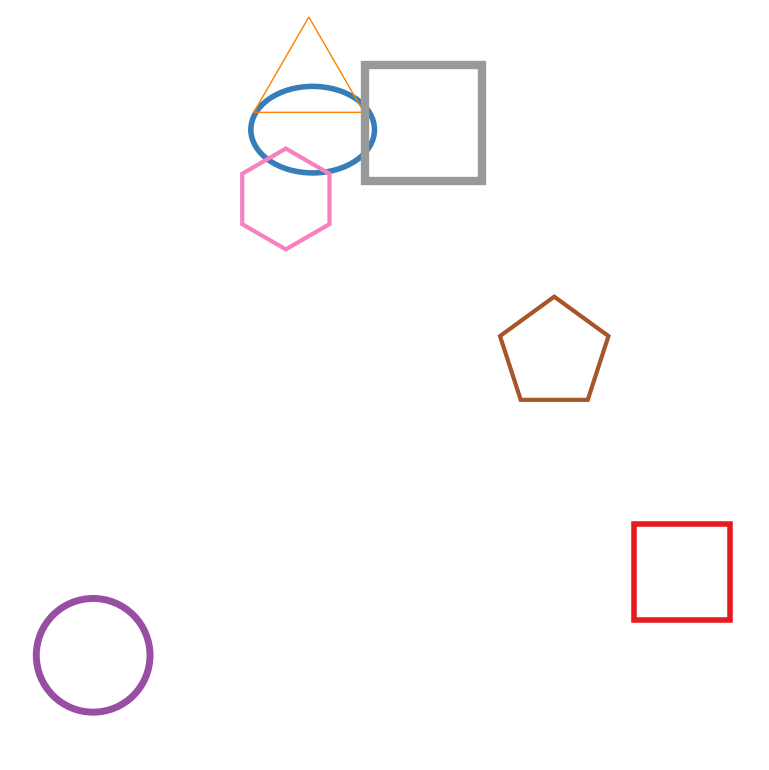[{"shape": "square", "thickness": 2, "radius": 0.31, "center": [0.885, 0.258]}, {"shape": "oval", "thickness": 2, "radius": 0.4, "center": [0.406, 0.832]}, {"shape": "circle", "thickness": 2.5, "radius": 0.37, "center": [0.121, 0.149]}, {"shape": "triangle", "thickness": 0.5, "radius": 0.41, "center": [0.401, 0.895]}, {"shape": "pentagon", "thickness": 1.5, "radius": 0.37, "center": [0.72, 0.541]}, {"shape": "hexagon", "thickness": 1.5, "radius": 0.33, "center": [0.371, 0.742]}, {"shape": "square", "thickness": 3, "radius": 0.38, "center": [0.55, 0.84]}]